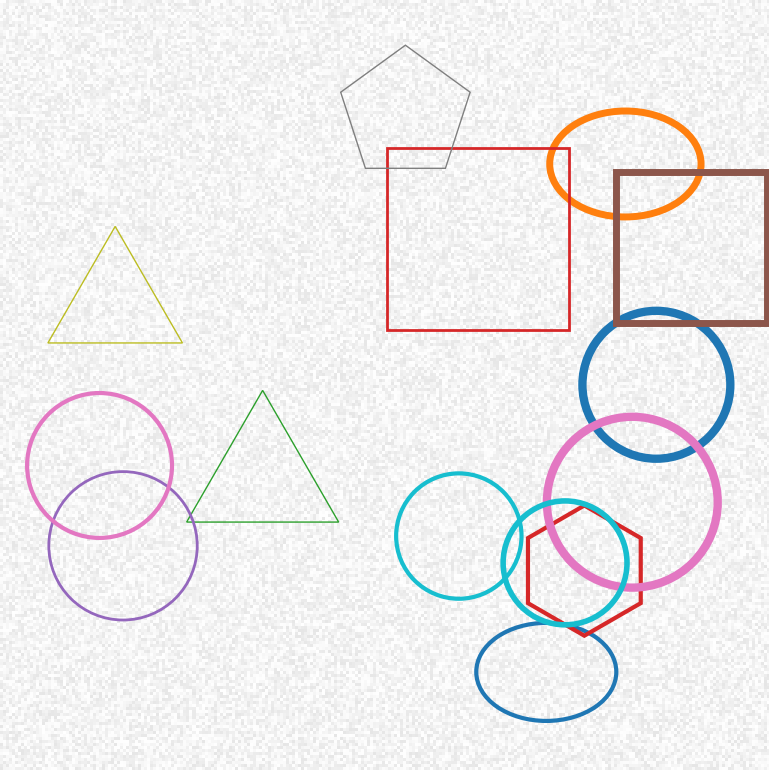[{"shape": "circle", "thickness": 3, "radius": 0.48, "center": [0.852, 0.5]}, {"shape": "oval", "thickness": 1.5, "radius": 0.45, "center": [0.709, 0.127]}, {"shape": "oval", "thickness": 2.5, "radius": 0.49, "center": [0.812, 0.787]}, {"shape": "triangle", "thickness": 0.5, "radius": 0.57, "center": [0.341, 0.379]}, {"shape": "square", "thickness": 1, "radius": 0.59, "center": [0.621, 0.69]}, {"shape": "hexagon", "thickness": 1.5, "radius": 0.42, "center": [0.759, 0.259]}, {"shape": "circle", "thickness": 1, "radius": 0.48, "center": [0.16, 0.291]}, {"shape": "square", "thickness": 2.5, "radius": 0.49, "center": [0.898, 0.678]}, {"shape": "circle", "thickness": 1.5, "radius": 0.47, "center": [0.129, 0.395]}, {"shape": "circle", "thickness": 3, "radius": 0.55, "center": [0.821, 0.348]}, {"shape": "pentagon", "thickness": 0.5, "radius": 0.44, "center": [0.527, 0.853]}, {"shape": "triangle", "thickness": 0.5, "radius": 0.5, "center": [0.15, 0.605]}, {"shape": "circle", "thickness": 2, "radius": 0.4, "center": [0.734, 0.269]}, {"shape": "circle", "thickness": 1.5, "radius": 0.41, "center": [0.596, 0.304]}]